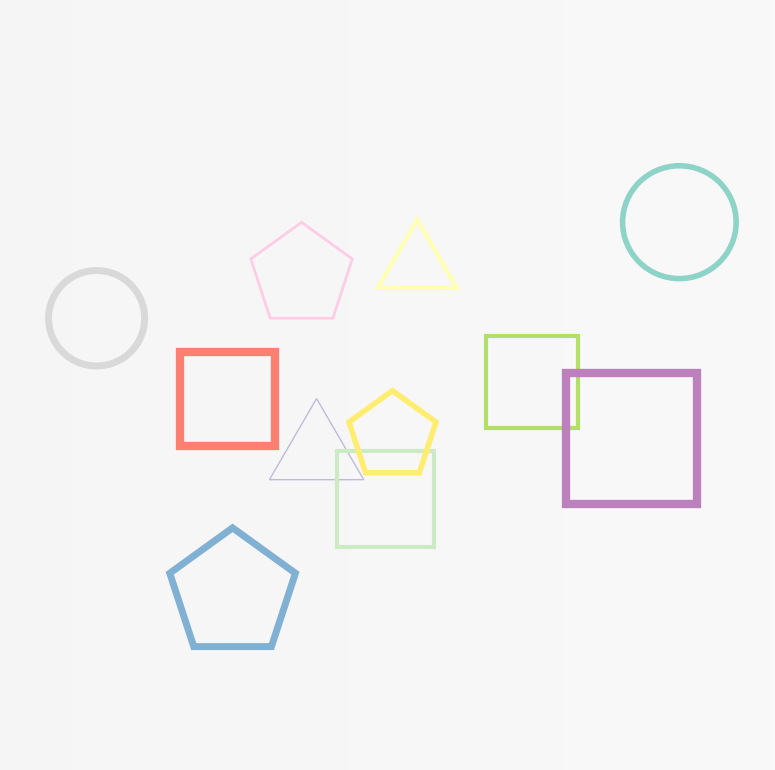[{"shape": "circle", "thickness": 2, "radius": 0.37, "center": [0.877, 0.711]}, {"shape": "triangle", "thickness": 1.5, "radius": 0.3, "center": [0.538, 0.656]}, {"shape": "triangle", "thickness": 0.5, "radius": 0.35, "center": [0.408, 0.412]}, {"shape": "square", "thickness": 3, "radius": 0.31, "center": [0.293, 0.482]}, {"shape": "pentagon", "thickness": 2.5, "radius": 0.43, "center": [0.3, 0.229]}, {"shape": "square", "thickness": 1.5, "radius": 0.3, "center": [0.687, 0.504]}, {"shape": "pentagon", "thickness": 1, "radius": 0.34, "center": [0.389, 0.642]}, {"shape": "circle", "thickness": 2.5, "radius": 0.31, "center": [0.125, 0.587]}, {"shape": "square", "thickness": 3, "radius": 0.42, "center": [0.815, 0.431]}, {"shape": "square", "thickness": 1.5, "radius": 0.31, "center": [0.497, 0.352]}, {"shape": "pentagon", "thickness": 2, "radius": 0.29, "center": [0.506, 0.434]}]